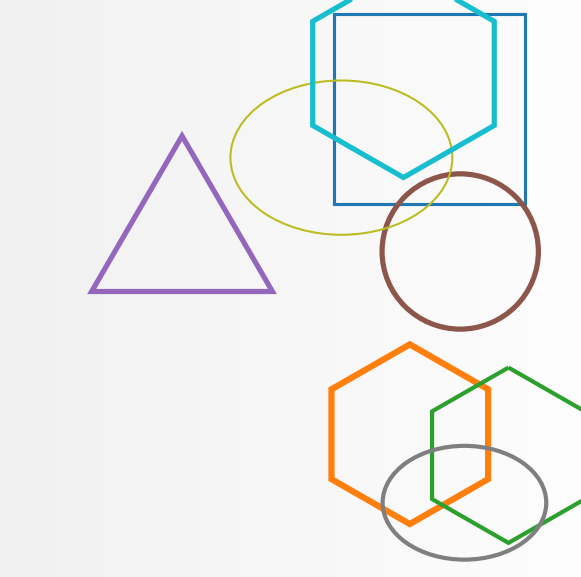[{"shape": "square", "thickness": 1.5, "radius": 0.82, "center": [0.74, 0.81]}, {"shape": "hexagon", "thickness": 3, "radius": 0.78, "center": [0.705, 0.247]}, {"shape": "hexagon", "thickness": 2, "radius": 0.76, "center": [0.875, 0.211]}, {"shape": "triangle", "thickness": 2.5, "radius": 0.9, "center": [0.313, 0.584]}, {"shape": "circle", "thickness": 2.5, "radius": 0.67, "center": [0.792, 0.564]}, {"shape": "oval", "thickness": 2, "radius": 0.7, "center": [0.799, 0.129]}, {"shape": "oval", "thickness": 1, "radius": 0.95, "center": [0.587, 0.726]}, {"shape": "hexagon", "thickness": 2.5, "radius": 0.9, "center": [0.694, 0.872]}]